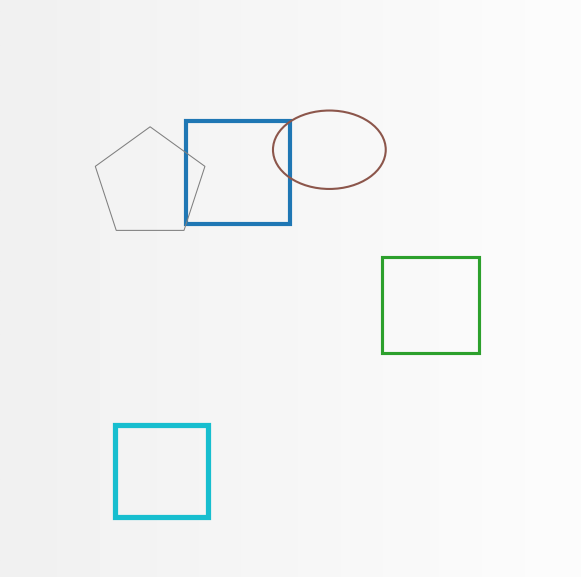[{"shape": "square", "thickness": 2, "radius": 0.45, "center": [0.41, 0.701]}, {"shape": "square", "thickness": 1.5, "radius": 0.42, "center": [0.74, 0.471]}, {"shape": "oval", "thickness": 1, "radius": 0.48, "center": [0.567, 0.74]}, {"shape": "pentagon", "thickness": 0.5, "radius": 0.5, "center": [0.258, 0.68]}, {"shape": "square", "thickness": 2.5, "radius": 0.4, "center": [0.277, 0.183]}]